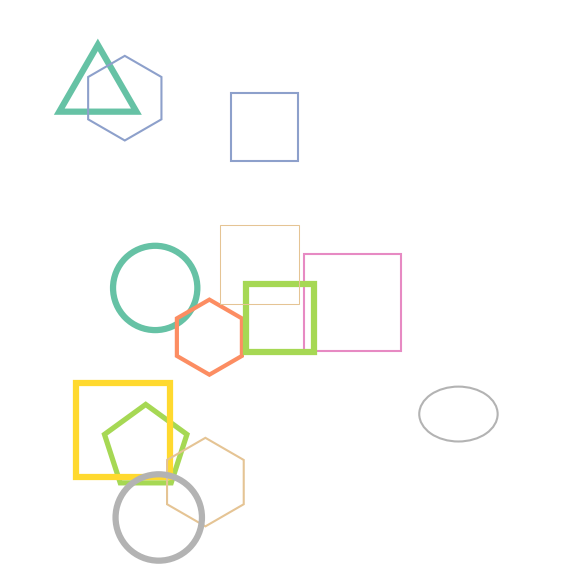[{"shape": "circle", "thickness": 3, "radius": 0.36, "center": [0.269, 0.501]}, {"shape": "triangle", "thickness": 3, "radius": 0.39, "center": [0.169, 0.844]}, {"shape": "hexagon", "thickness": 2, "radius": 0.32, "center": [0.363, 0.415]}, {"shape": "square", "thickness": 1, "radius": 0.29, "center": [0.458, 0.779]}, {"shape": "hexagon", "thickness": 1, "radius": 0.37, "center": [0.216, 0.829]}, {"shape": "square", "thickness": 1, "radius": 0.42, "center": [0.61, 0.476]}, {"shape": "square", "thickness": 3, "radius": 0.29, "center": [0.485, 0.449]}, {"shape": "pentagon", "thickness": 2.5, "radius": 0.38, "center": [0.252, 0.224]}, {"shape": "square", "thickness": 3, "radius": 0.41, "center": [0.213, 0.255]}, {"shape": "square", "thickness": 0.5, "radius": 0.34, "center": [0.449, 0.541]}, {"shape": "hexagon", "thickness": 1, "radius": 0.38, "center": [0.356, 0.164]}, {"shape": "oval", "thickness": 1, "radius": 0.34, "center": [0.794, 0.282]}, {"shape": "circle", "thickness": 3, "radius": 0.37, "center": [0.275, 0.103]}]